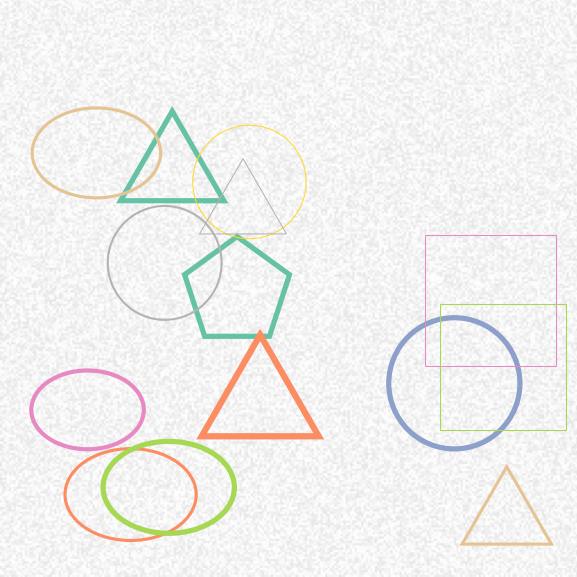[{"shape": "pentagon", "thickness": 2.5, "radius": 0.48, "center": [0.41, 0.494]}, {"shape": "triangle", "thickness": 2.5, "radius": 0.52, "center": [0.298, 0.703]}, {"shape": "oval", "thickness": 1.5, "radius": 0.57, "center": [0.226, 0.143]}, {"shape": "triangle", "thickness": 3, "radius": 0.59, "center": [0.451, 0.302]}, {"shape": "circle", "thickness": 2.5, "radius": 0.57, "center": [0.787, 0.335]}, {"shape": "oval", "thickness": 2, "radius": 0.49, "center": [0.152, 0.289]}, {"shape": "square", "thickness": 0.5, "radius": 0.57, "center": [0.849, 0.479]}, {"shape": "oval", "thickness": 2.5, "radius": 0.57, "center": [0.292, 0.155]}, {"shape": "square", "thickness": 0.5, "radius": 0.55, "center": [0.87, 0.363]}, {"shape": "circle", "thickness": 0.5, "radius": 0.49, "center": [0.432, 0.684]}, {"shape": "oval", "thickness": 1.5, "radius": 0.56, "center": [0.167, 0.734]}, {"shape": "triangle", "thickness": 1.5, "radius": 0.45, "center": [0.878, 0.102]}, {"shape": "circle", "thickness": 1, "radius": 0.49, "center": [0.285, 0.544]}, {"shape": "triangle", "thickness": 0.5, "radius": 0.43, "center": [0.421, 0.638]}]